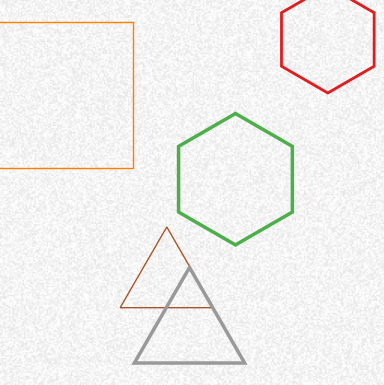[{"shape": "hexagon", "thickness": 2, "radius": 0.69, "center": [0.851, 0.897]}, {"shape": "hexagon", "thickness": 2.5, "radius": 0.85, "center": [0.612, 0.535]}, {"shape": "square", "thickness": 1, "radius": 0.95, "center": [0.155, 0.753]}, {"shape": "triangle", "thickness": 1, "radius": 0.7, "center": [0.433, 0.271]}, {"shape": "triangle", "thickness": 2.5, "radius": 0.83, "center": [0.492, 0.14]}]